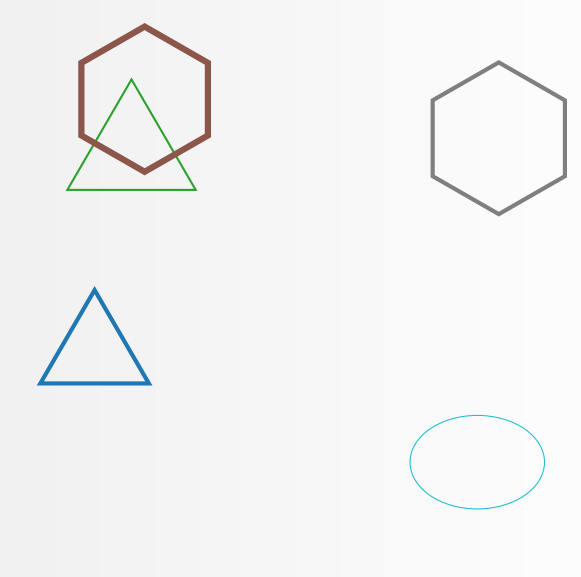[{"shape": "triangle", "thickness": 2, "radius": 0.54, "center": [0.163, 0.389]}, {"shape": "triangle", "thickness": 1, "radius": 0.64, "center": [0.226, 0.734]}, {"shape": "hexagon", "thickness": 3, "radius": 0.63, "center": [0.249, 0.827]}, {"shape": "hexagon", "thickness": 2, "radius": 0.66, "center": [0.858, 0.76]}, {"shape": "oval", "thickness": 0.5, "radius": 0.58, "center": [0.821, 0.199]}]